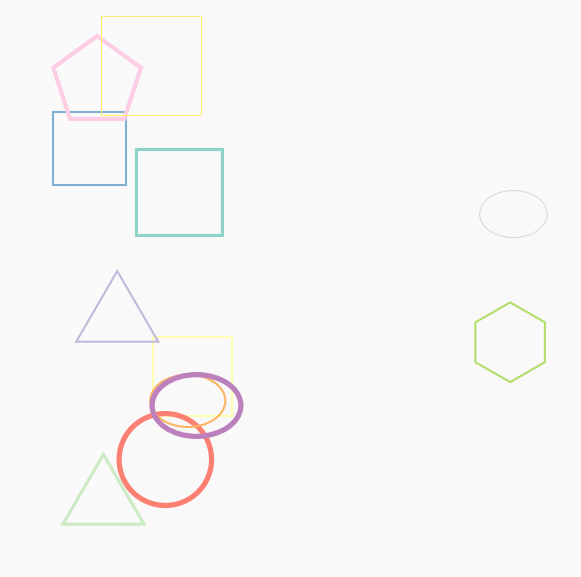[{"shape": "square", "thickness": 1.5, "radius": 0.37, "center": [0.309, 0.667]}, {"shape": "square", "thickness": 1, "radius": 0.34, "center": [0.331, 0.348]}, {"shape": "triangle", "thickness": 1, "radius": 0.41, "center": [0.202, 0.448]}, {"shape": "circle", "thickness": 2.5, "radius": 0.4, "center": [0.284, 0.203]}, {"shape": "square", "thickness": 1, "radius": 0.32, "center": [0.154, 0.742]}, {"shape": "oval", "thickness": 1, "radius": 0.32, "center": [0.323, 0.305]}, {"shape": "hexagon", "thickness": 1, "radius": 0.35, "center": [0.878, 0.406]}, {"shape": "pentagon", "thickness": 2, "radius": 0.4, "center": [0.167, 0.857]}, {"shape": "oval", "thickness": 0.5, "radius": 0.29, "center": [0.883, 0.628]}, {"shape": "oval", "thickness": 2.5, "radius": 0.38, "center": [0.338, 0.297]}, {"shape": "triangle", "thickness": 1.5, "radius": 0.4, "center": [0.178, 0.132]}, {"shape": "square", "thickness": 0.5, "radius": 0.43, "center": [0.26, 0.886]}]